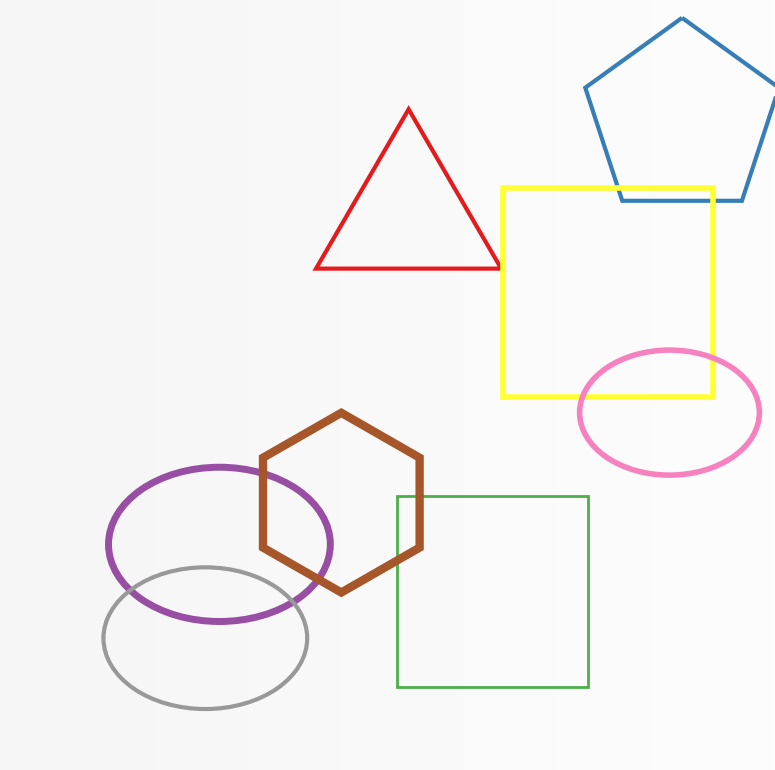[{"shape": "triangle", "thickness": 1.5, "radius": 0.69, "center": [0.527, 0.72]}, {"shape": "pentagon", "thickness": 1.5, "radius": 0.66, "center": [0.88, 0.845]}, {"shape": "square", "thickness": 1, "radius": 0.62, "center": [0.636, 0.232]}, {"shape": "oval", "thickness": 2.5, "radius": 0.72, "center": [0.283, 0.293]}, {"shape": "square", "thickness": 2, "radius": 0.68, "center": [0.784, 0.62]}, {"shape": "hexagon", "thickness": 3, "radius": 0.58, "center": [0.44, 0.347]}, {"shape": "oval", "thickness": 2, "radius": 0.58, "center": [0.864, 0.464]}, {"shape": "oval", "thickness": 1.5, "radius": 0.66, "center": [0.265, 0.171]}]